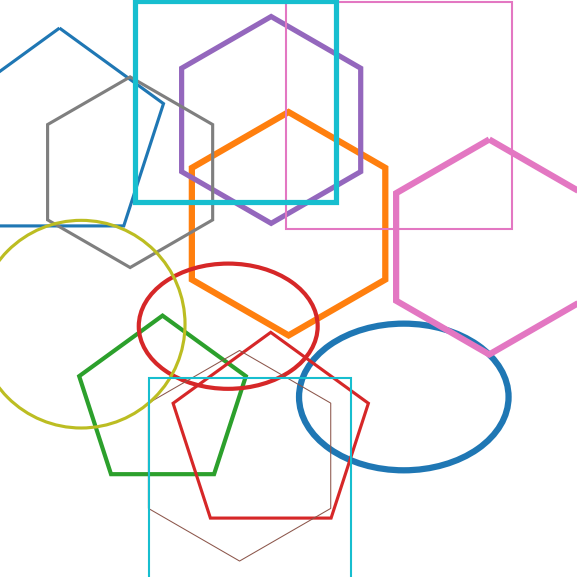[{"shape": "oval", "thickness": 3, "radius": 0.91, "center": [0.699, 0.312]}, {"shape": "pentagon", "thickness": 1.5, "radius": 0.95, "center": [0.103, 0.761]}, {"shape": "hexagon", "thickness": 3, "radius": 0.97, "center": [0.5, 0.612]}, {"shape": "pentagon", "thickness": 2, "radius": 0.76, "center": [0.281, 0.301]}, {"shape": "oval", "thickness": 2, "radius": 0.77, "center": [0.395, 0.434]}, {"shape": "pentagon", "thickness": 1.5, "radius": 0.89, "center": [0.469, 0.246]}, {"shape": "hexagon", "thickness": 2.5, "radius": 0.9, "center": [0.47, 0.791]}, {"shape": "hexagon", "thickness": 0.5, "radius": 0.91, "center": [0.415, 0.21]}, {"shape": "hexagon", "thickness": 3, "radius": 0.93, "center": [0.847, 0.572]}, {"shape": "square", "thickness": 1, "radius": 0.98, "center": [0.691, 0.799]}, {"shape": "hexagon", "thickness": 1.5, "radius": 0.83, "center": [0.225, 0.701]}, {"shape": "circle", "thickness": 1.5, "radius": 0.9, "center": [0.141, 0.438]}, {"shape": "square", "thickness": 2.5, "radius": 0.87, "center": [0.408, 0.824]}, {"shape": "square", "thickness": 1, "radius": 0.87, "center": [0.433, 0.17]}]